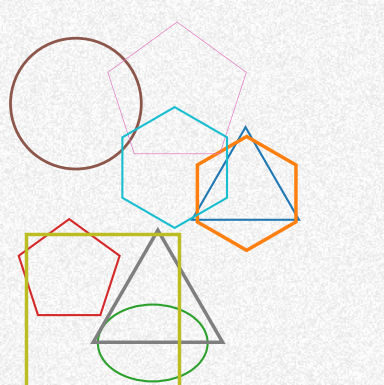[{"shape": "triangle", "thickness": 1.5, "radius": 0.8, "center": [0.638, 0.509]}, {"shape": "hexagon", "thickness": 2.5, "radius": 0.74, "center": [0.641, 0.498]}, {"shape": "oval", "thickness": 1.5, "radius": 0.71, "center": [0.397, 0.109]}, {"shape": "pentagon", "thickness": 1.5, "radius": 0.69, "center": [0.18, 0.293]}, {"shape": "circle", "thickness": 2, "radius": 0.85, "center": [0.197, 0.731]}, {"shape": "pentagon", "thickness": 0.5, "radius": 0.95, "center": [0.46, 0.754]}, {"shape": "triangle", "thickness": 2.5, "radius": 0.97, "center": [0.41, 0.208]}, {"shape": "square", "thickness": 2.5, "radius": 1.0, "center": [0.266, 0.193]}, {"shape": "hexagon", "thickness": 1.5, "radius": 0.78, "center": [0.454, 0.565]}]